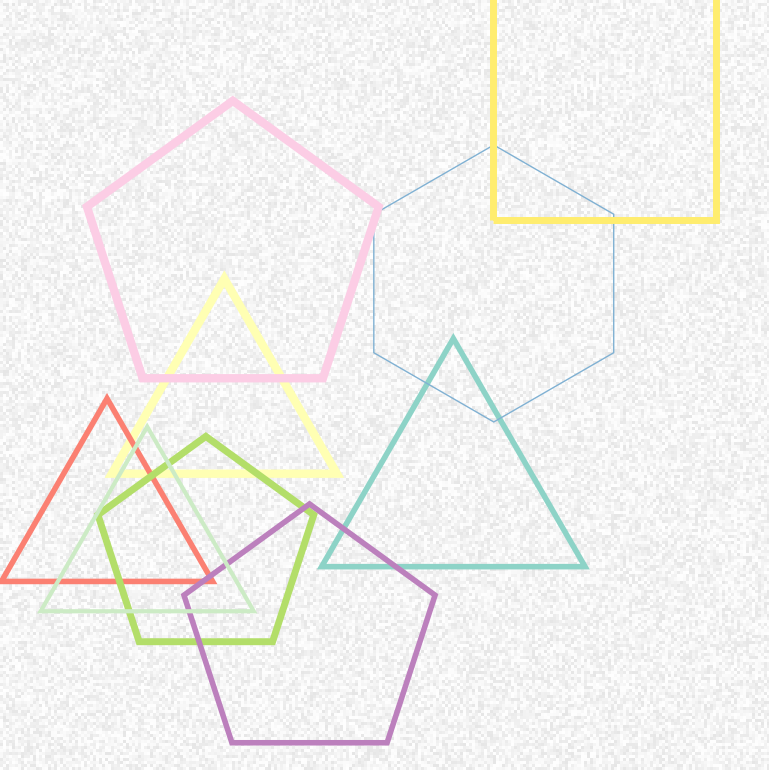[{"shape": "triangle", "thickness": 2, "radius": 0.99, "center": [0.589, 0.363]}, {"shape": "triangle", "thickness": 3, "radius": 0.84, "center": [0.291, 0.469]}, {"shape": "triangle", "thickness": 2, "radius": 0.79, "center": [0.139, 0.324]}, {"shape": "hexagon", "thickness": 0.5, "radius": 0.9, "center": [0.641, 0.632]}, {"shape": "pentagon", "thickness": 2.5, "radius": 0.74, "center": [0.267, 0.286]}, {"shape": "pentagon", "thickness": 3, "radius": 1.0, "center": [0.302, 0.67]}, {"shape": "pentagon", "thickness": 2, "radius": 0.86, "center": [0.402, 0.174]}, {"shape": "triangle", "thickness": 1.5, "radius": 0.8, "center": [0.191, 0.286]}, {"shape": "square", "thickness": 2.5, "radius": 0.73, "center": [0.785, 0.86]}]